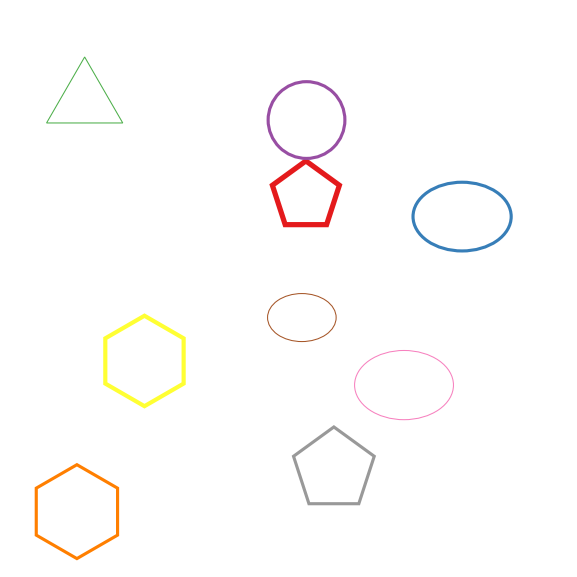[{"shape": "pentagon", "thickness": 2.5, "radius": 0.3, "center": [0.53, 0.659]}, {"shape": "oval", "thickness": 1.5, "radius": 0.42, "center": [0.8, 0.624]}, {"shape": "triangle", "thickness": 0.5, "radius": 0.38, "center": [0.147, 0.824]}, {"shape": "circle", "thickness": 1.5, "radius": 0.33, "center": [0.531, 0.791]}, {"shape": "hexagon", "thickness": 1.5, "radius": 0.41, "center": [0.133, 0.113]}, {"shape": "hexagon", "thickness": 2, "radius": 0.39, "center": [0.25, 0.374]}, {"shape": "oval", "thickness": 0.5, "radius": 0.3, "center": [0.523, 0.449]}, {"shape": "oval", "thickness": 0.5, "radius": 0.43, "center": [0.7, 0.332]}, {"shape": "pentagon", "thickness": 1.5, "radius": 0.37, "center": [0.578, 0.186]}]